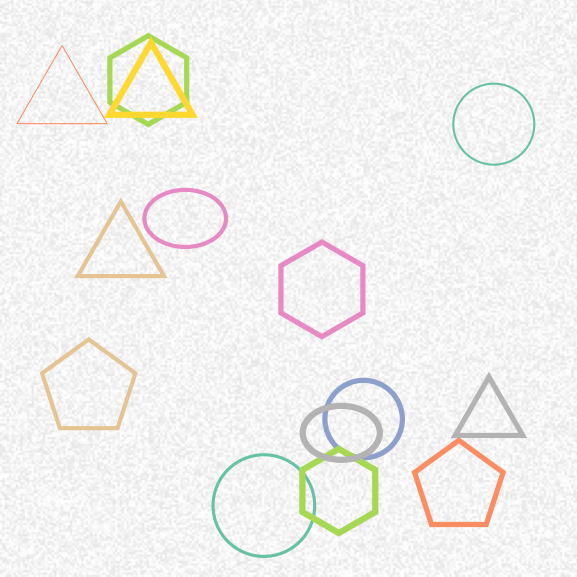[{"shape": "circle", "thickness": 1.5, "radius": 0.44, "center": [0.457, 0.124]}, {"shape": "circle", "thickness": 1, "radius": 0.35, "center": [0.855, 0.784]}, {"shape": "pentagon", "thickness": 2.5, "radius": 0.4, "center": [0.795, 0.156]}, {"shape": "triangle", "thickness": 0.5, "radius": 0.45, "center": [0.107, 0.83]}, {"shape": "circle", "thickness": 2.5, "radius": 0.34, "center": [0.63, 0.274]}, {"shape": "hexagon", "thickness": 2.5, "radius": 0.41, "center": [0.557, 0.498]}, {"shape": "oval", "thickness": 2, "radius": 0.35, "center": [0.321, 0.621]}, {"shape": "hexagon", "thickness": 3, "radius": 0.36, "center": [0.587, 0.149]}, {"shape": "hexagon", "thickness": 2.5, "radius": 0.38, "center": [0.257, 0.861]}, {"shape": "triangle", "thickness": 3, "radius": 0.42, "center": [0.261, 0.842]}, {"shape": "triangle", "thickness": 2, "radius": 0.43, "center": [0.209, 0.564]}, {"shape": "pentagon", "thickness": 2, "radius": 0.42, "center": [0.154, 0.326]}, {"shape": "triangle", "thickness": 2.5, "radius": 0.34, "center": [0.847, 0.279]}, {"shape": "oval", "thickness": 3, "radius": 0.33, "center": [0.591, 0.25]}]